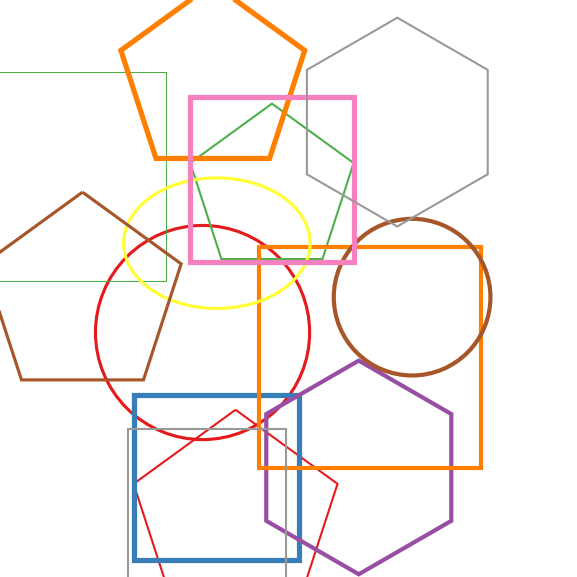[{"shape": "pentagon", "thickness": 1, "radius": 0.93, "center": [0.408, 0.104]}, {"shape": "circle", "thickness": 1.5, "radius": 0.93, "center": [0.351, 0.423]}, {"shape": "square", "thickness": 2.5, "radius": 0.71, "center": [0.376, 0.172]}, {"shape": "pentagon", "thickness": 1, "radius": 0.74, "center": [0.471, 0.671]}, {"shape": "square", "thickness": 0.5, "radius": 0.9, "center": [0.107, 0.694]}, {"shape": "hexagon", "thickness": 2, "radius": 0.92, "center": [0.621, 0.19]}, {"shape": "pentagon", "thickness": 2.5, "radius": 0.84, "center": [0.368, 0.86]}, {"shape": "square", "thickness": 2, "radius": 0.96, "center": [0.641, 0.381]}, {"shape": "oval", "thickness": 1.5, "radius": 0.81, "center": [0.376, 0.578]}, {"shape": "circle", "thickness": 2, "radius": 0.68, "center": [0.714, 0.485]}, {"shape": "pentagon", "thickness": 1.5, "radius": 0.9, "center": [0.143, 0.487]}, {"shape": "square", "thickness": 2.5, "radius": 0.71, "center": [0.471, 0.689]}, {"shape": "hexagon", "thickness": 1, "radius": 0.9, "center": [0.688, 0.788]}, {"shape": "square", "thickness": 1, "radius": 0.68, "center": [0.358, 0.12]}]